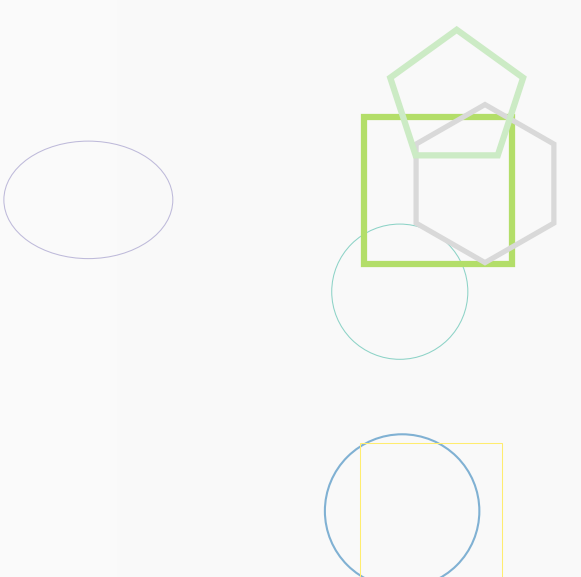[{"shape": "circle", "thickness": 0.5, "radius": 0.59, "center": [0.688, 0.494]}, {"shape": "oval", "thickness": 0.5, "radius": 0.73, "center": [0.152, 0.653]}, {"shape": "circle", "thickness": 1, "radius": 0.66, "center": [0.692, 0.114]}, {"shape": "square", "thickness": 3, "radius": 0.64, "center": [0.754, 0.67]}, {"shape": "hexagon", "thickness": 2.5, "radius": 0.68, "center": [0.834, 0.681]}, {"shape": "pentagon", "thickness": 3, "radius": 0.6, "center": [0.786, 0.827]}, {"shape": "square", "thickness": 0.5, "radius": 0.61, "center": [0.742, 0.111]}]